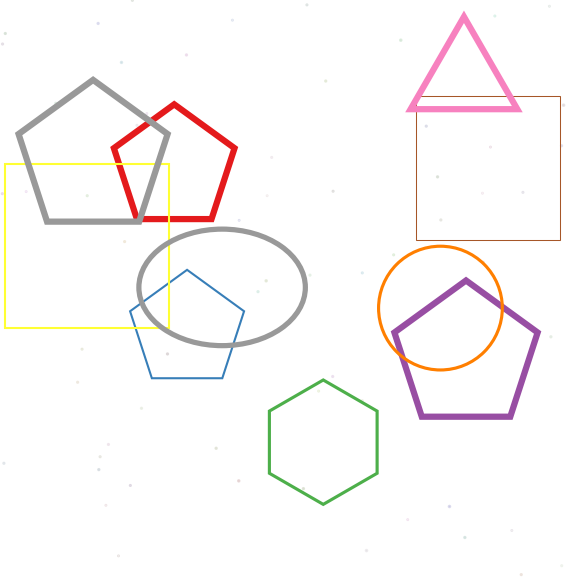[{"shape": "pentagon", "thickness": 3, "radius": 0.55, "center": [0.302, 0.709]}, {"shape": "pentagon", "thickness": 1, "radius": 0.52, "center": [0.324, 0.428]}, {"shape": "hexagon", "thickness": 1.5, "radius": 0.54, "center": [0.56, 0.233]}, {"shape": "pentagon", "thickness": 3, "radius": 0.65, "center": [0.807, 0.383]}, {"shape": "circle", "thickness": 1.5, "radius": 0.54, "center": [0.763, 0.466]}, {"shape": "square", "thickness": 1, "radius": 0.71, "center": [0.151, 0.574]}, {"shape": "square", "thickness": 0.5, "radius": 0.62, "center": [0.845, 0.708]}, {"shape": "triangle", "thickness": 3, "radius": 0.53, "center": [0.803, 0.863]}, {"shape": "pentagon", "thickness": 3, "radius": 0.68, "center": [0.161, 0.725]}, {"shape": "oval", "thickness": 2.5, "radius": 0.72, "center": [0.385, 0.501]}]